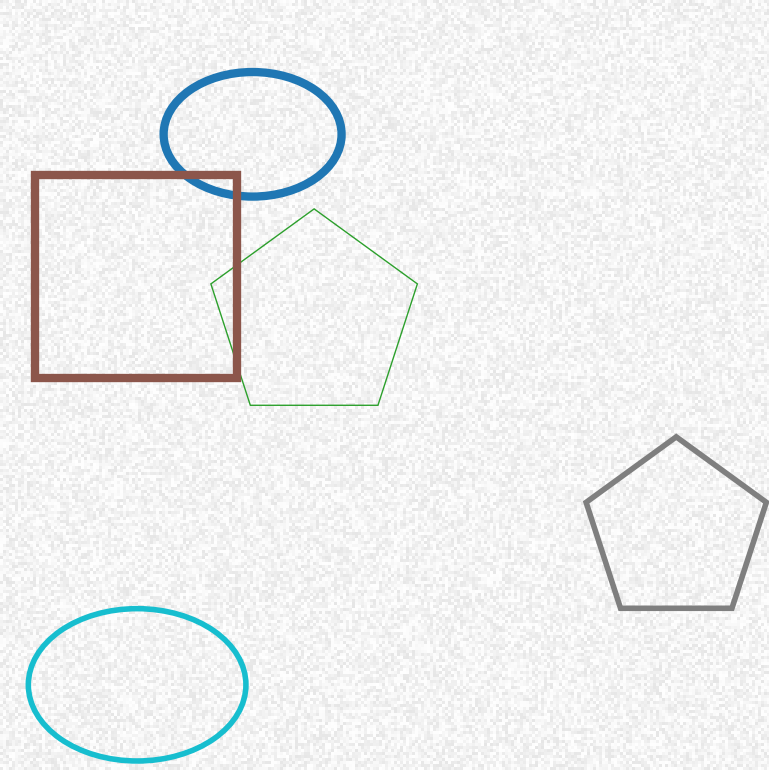[{"shape": "oval", "thickness": 3, "radius": 0.58, "center": [0.328, 0.826]}, {"shape": "pentagon", "thickness": 0.5, "radius": 0.7, "center": [0.408, 0.588]}, {"shape": "square", "thickness": 3, "radius": 0.66, "center": [0.177, 0.641]}, {"shape": "pentagon", "thickness": 2, "radius": 0.62, "center": [0.878, 0.31]}, {"shape": "oval", "thickness": 2, "radius": 0.71, "center": [0.178, 0.111]}]